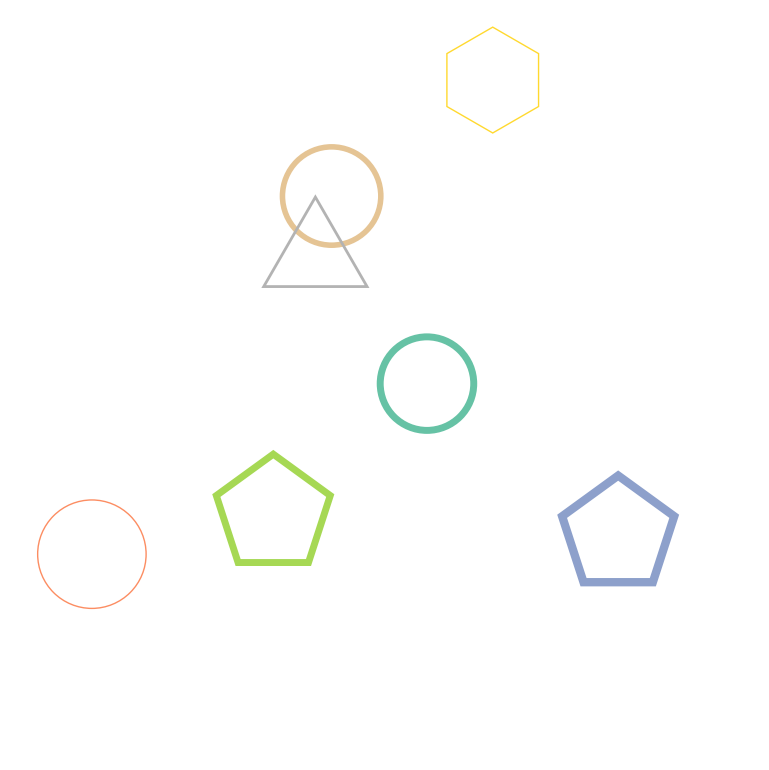[{"shape": "circle", "thickness": 2.5, "radius": 0.3, "center": [0.555, 0.502]}, {"shape": "circle", "thickness": 0.5, "radius": 0.35, "center": [0.119, 0.28]}, {"shape": "pentagon", "thickness": 3, "radius": 0.38, "center": [0.803, 0.306]}, {"shape": "pentagon", "thickness": 2.5, "radius": 0.39, "center": [0.355, 0.332]}, {"shape": "hexagon", "thickness": 0.5, "radius": 0.34, "center": [0.64, 0.896]}, {"shape": "circle", "thickness": 2, "radius": 0.32, "center": [0.431, 0.745]}, {"shape": "triangle", "thickness": 1, "radius": 0.39, "center": [0.41, 0.667]}]